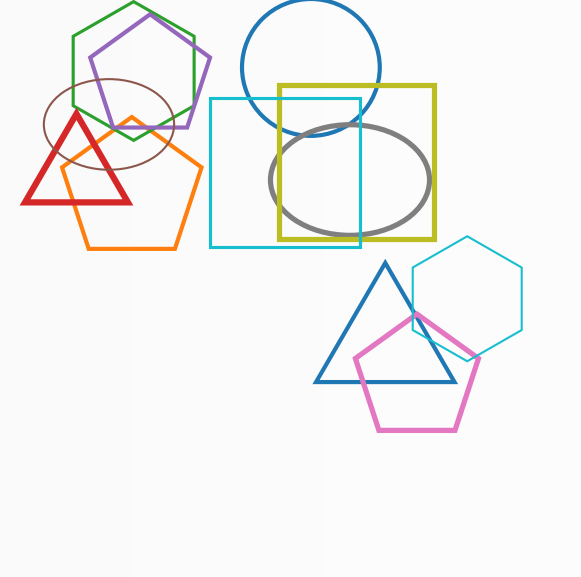[{"shape": "circle", "thickness": 2, "radius": 0.59, "center": [0.535, 0.882]}, {"shape": "triangle", "thickness": 2, "radius": 0.69, "center": [0.663, 0.406]}, {"shape": "pentagon", "thickness": 2, "radius": 0.63, "center": [0.227, 0.67]}, {"shape": "hexagon", "thickness": 1.5, "radius": 0.6, "center": [0.23, 0.876]}, {"shape": "triangle", "thickness": 3, "radius": 0.51, "center": [0.132, 0.7]}, {"shape": "pentagon", "thickness": 2, "radius": 0.54, "center": [0.258, 0.866]}, {"shape": "oval", "thickness": 1, "radius": 0.56, "center": [0.188, 0.784]}, {"shape": "pentagon", "thickness": 2.5, "radius": 0.56, "center": [0.717, 0.344]}, {"shape": "oval", "thickness": 2.5, "radius": 0.68, "center": [0.602, 0.687]}, {"shape": "square", "thickness": 2.5, "radius": 0.67, "center": [0.613, 0.718]}, {"shape": "hexagon", "thickness": 1, "radius": 0.54, "center": [0.804, 0.482]}, {"shape": "square", "thickness": 1.5, "radius": 0.64, "center": [0.49, 0.7]}]